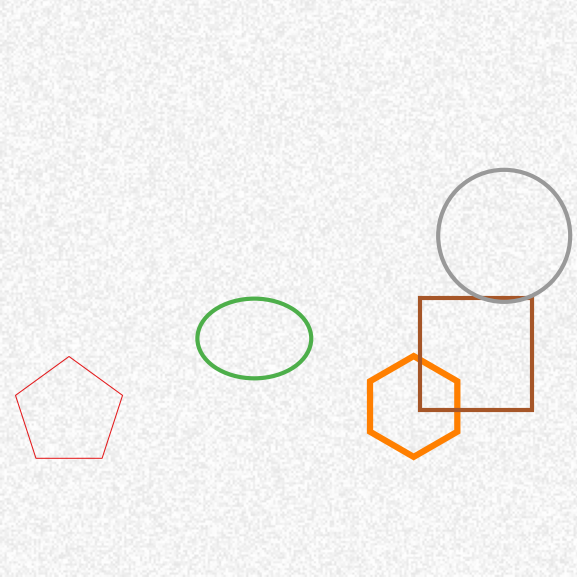[{"shape": "pentagon", "thickness": 0.5, "radius": 0.49, "center": [0.12, 0.284]}, {"shape": "oval", "thickness": 2, "radius": 0.49, "center": [0.44, 0.413]}, {"shape": "hexagon", "thickness": 3, "radius": 0.44, "center": [0.716, 0.295]}, {"shape": "square", "thickness": 2, "radius": 0.49, "center": [0.824, 0.386]}, {"shape": "circle", "thickness": 2, "radius": 0.57, "center": [0.873, 0.591]}]